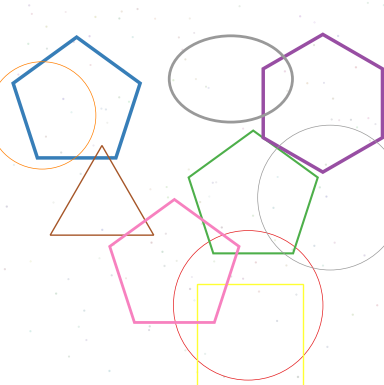[{"shape": "circle", "thickness": 0.5, "radius": 0.97, "center": [0.645, 0.207]}, {"shape": "pentagon", "thickness": 2.5, "radius": 0.87, "center": [0.199, 0.73]}, {"shape": "pentagon", "thickness": 1.5, "radius": 0.88, "center": [0.658, 0.485]}, {"shape": "hexagon", "thickness": 2.5, "radius": 0.89, "center": [0.839, 0.732]}, {"shape": "circle", "thickness": 0.5, "radius": 0.7, "center": [0.11, 0.7]}, {"shape": "square", "thickness": 1, "radius": 0.69, "center": [0.649, 0.125]}, {"shape": "triangle", "thickness": 1, "radius": 0.78, "center": [0.265, 0.467]}, {"shape": "pentagon", "thickness": 2, "radius": 0.88, "center": [0.453, 0.305]}, {"shape": "circle", "thickness": 0.5, "radius": 0.94, "center": [0.857, 0.487]}, {"shape": "oval", "thickness": 2, "radius": 0.8, "center": [0.6, 0.795]}]